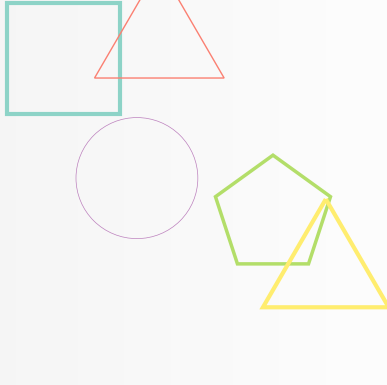[{"shape": "square", "thickness": 3, "radius": 0.72, "center": [0.164, 0.848]}, {"shape": "triangle", "thickness": 1, "radius": 0.97, "center": [0.411, 0.894]}, {"shape": "pentagon", "thickness": 2.5, "radius": 0.78, "center": [0.704, 0.441]}, {"shape": "circle", "thickness": 0.5, "radius": 0.79, "center": [0.353, 0.537]}, {"shape": "triangle", "thickness": 3, "radius": 0.94, "center": [0.841, 0.296]}]